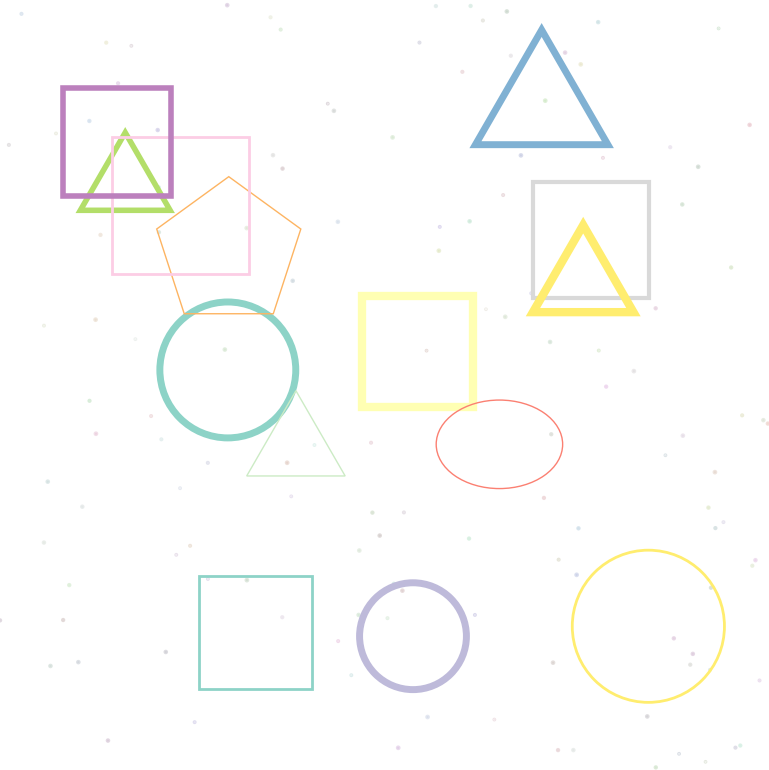[{"shape": "circle", "thickness": 2.5, "radius": 0.44, "center": [0.296, 0.52]}, {"shape": "square", "thickness": 1, "radius": 0.36, "center": [0.332, 0.178]}, {"shape": "square", "thickness": 3, "radius": 0.36, "center": [0.543, 0.544]}, {"shape": "circle", "thickness": 2.5, "radius": 0.35, "center": [0.536, 0.174]}, {"shape": "oval", "thickness": 0.5, "radius": 0.41, "center": [0.649, 0.423]}, {"shape": "triangle", "thickness": 2.5, "radius": 0.5, "center": [0.703, 0.862]}, {"shape": "pentagon", "thickness": 0.5, "radius": 0.49, "center": [0.297, 0.672]}, {"shape": "triangle", "thickness": 2, "radius": 0.34, "center": [0.163, 0.761]}, {"shape": "square", "thickness": 1, "radius": 0.44, "center": [0.234, 0.733]}, {"shape": "square", "thickness": 1.5, "radius": 0.38, "center": [0.767, 0.688]}, {"shape": "square", "thickness": 2, "radius": 0.35, "center": [0.152, 0.816]}, {"shape": "triangle", "thickness": 0.5, "radius": 0.37, "center": [0.384, 0.419]}, {"shape": "circle", "thickness": 1, "radius": 0.49, "center": [0.842, 0.187]}, {"shape": "triangle", "thickness": 3, "radius": 0.38, "center": [0.757, 0.632]}]